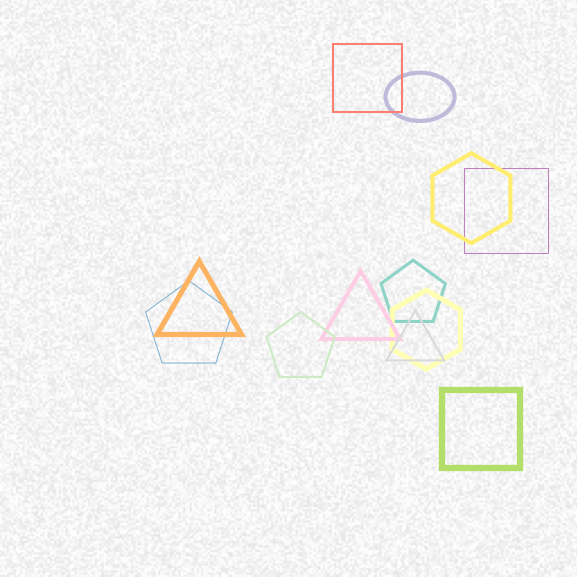[{"shape": "pentagon", "thickness": 1.5, "radius": 0.29, "center": [0.715, 0.49]}, {"shape": "hexagon", "thickness": 2.5, "radius": 0.34, "center": [0.738, 0.428]}, {"shape": "oval", "thickness": 2, "radius": 0.3, "center": [0.727, 0.831]}, {"shape": "square", "thickness": 1, "radius": 0.3, "center": [0.637, 0.864]}, {"shape": "pentagon", "thickness": 0.5, "radius": 0.39, "center": [0.327, 0.434]}, {"shape": "triangle", "thickness": 2.5, "radius": 0.42, "center": [0.345, 0.462]}, {"shape": "square", "thickness": 3, "radius": 0.34, "center": [0.833, 0.256]}, {"shape": "triangle", "thickness": 2, "radius": 0.39, "center": [0.625, 0.451]}, {"shape": "triangle", "thickness": 1, "radius": 0.29, "center": [0.719, 0.404]}, {"shape": "square", "thickness": 0.5, "radius": 0.37, "center": [0.876, 0.634]}, {"shape": "pentagon", "thickness": 1, "radius": 0.31, "center": [0.521, 0.397]}, {"shape": "hexagon", "thickness": 2, "radius": 0.39, "center": [0.816, 0.656]}]